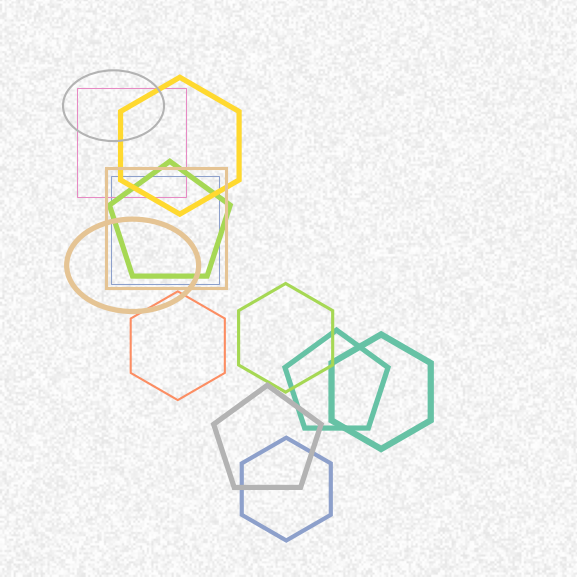[{"shape": "hexagon", "thickness": 3, "radius": 0.5, "center": [0.66, 0.321]}, {"shape": "pentagon", "thickness": 2.5, "radius": 0.47, "center": [0.583, 0.334]}, {"shape": "hexagon", "thickness": 1, "radius": 0.47, "center": [0.308, 0.4]}, {"shape": "hexagon", "thickness": 2, "radius": 0.45, "center": [0.496, 0.152]}, {"shape": "square", "thickness": 0.5, "radius": 0.47, "center": [0.286, 0.601]}, {"shape": "square", "thickness": 0.5, "radius": 0.47, "center": [0.228, 0.752]}, {"shape": "pentagon", "thickness": 2.5, "radius": 0.55, "center": [0.294, 0.61]}, {"shape": "hexagon", "thickness": 1.5, "radius": 0.47, "center": [0.495, 0.414]}, {"shape": "hexagon", "thickness": 2.5, "radius": 0.59, "center": [0.311, 0.747]}, {"shape": "oval", "thickness": 2.5, "radius": 0.57, "center": [0.23, 0.54]}, {"shape": "square", "thickness": 1.5, "radius": 0.52, "center": [0.287, 0.605]}, {"shape": "oval", "thickness": 1, "radius": 0.44, "center": [0.197, 0.816]}, {"shape": "pentagon", "thickness": 2.5, "radius": 0.49, "center": [0.463, 0.234]}]